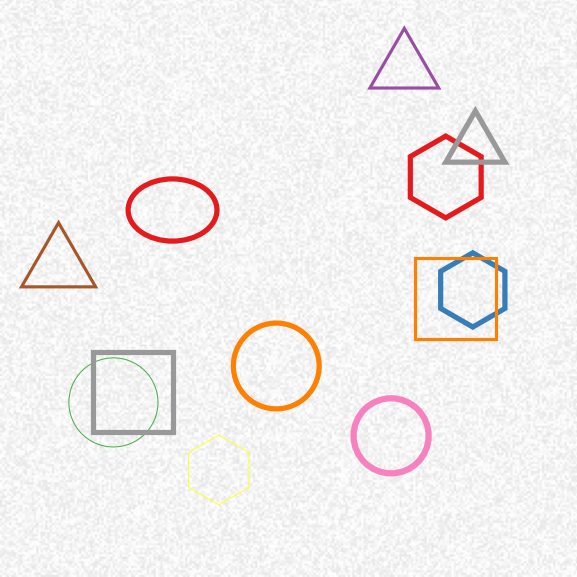[{"shape": "oval", "thickness": 2.5, "radius": 0.38, "center": [0.299, 0.635]}, {"shape": "hexagon", "thickness": 2.5, "radius": 0.35, "center": [0.772, 0.693]}, {"shape": "hexagon", "thickness": 2.5, "radius": 0.32, "center": [0.819, 0.497]}, {"shape": "circle", "thickness": 0.5, "radius": 0.39, "center": [0.196, 0.302]}, {"shape": "triangle", "thickness": 1.5, "radius": 0.34, "center": [0.7, 0.881]}, {"shape": "square", "thickness": 1.5, "radius": 0.35, "center": [0.789, 0.483]}, {"shape": "circle", "thickness": 2.5, "radius": 0.37, "center": [0.478, 0.365]}, {"shape": "hexagon", "thickness": 0.5, "radius": 0.3, "center": [0.379, 0.185]}, {"shape": "triangle", "thickness": 1.5, "radius": 0.37, "center": [0.101, 0.539]}, {"shape": "circle", "thickness": 3, "radius": 0.32, "center": [0.677, 0.244]}, {"shape": "triangle", "thickness": 2.5, "radius": 0.3, "center": [0.823, 0.748]}, {"shape": "square", "thickness": 2.5, "radius": 0.34, "center": [0.23, 0.321]}]